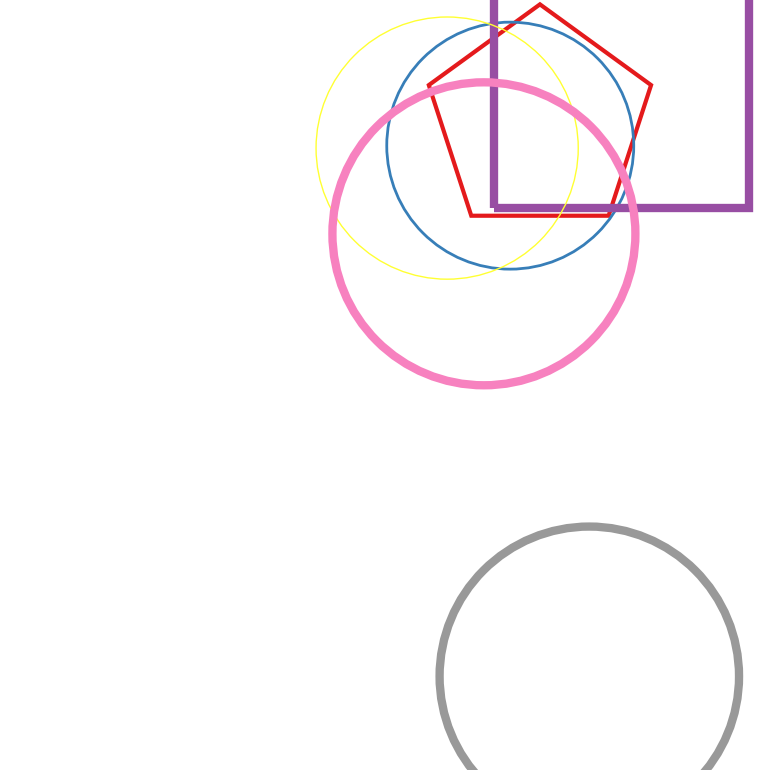[{"shape": "pentagon", "thickness": 1.5, "radius": 0.76, "center": [0.701, 0.843]}, {"shape": "circle", "thickness": 1, "radius": 0.8, "center": [0.663, 0.811]}, {"shape": "square", "thickness": 3, "radius": 0.83, "center": [0.807, 0.895]}, {"shape": "circle", "thickness": 0.5, "radius": 0.85, "center": [0.581, 0.808]}, {"shape": "circle", "thickness": 3, "radius": 0.98, "center": [0.628, 0.696]}, {"shape": "circle", "thickness": 3, "radius": 0.97, "center": [0.765, 0.122]}]